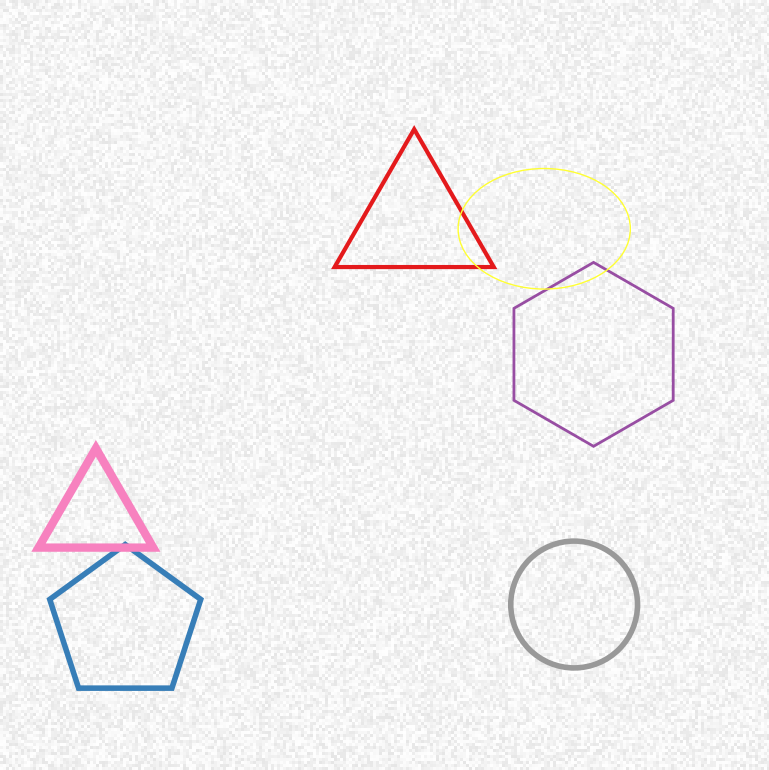[{"shape": "triangle", "thickness": 1.5, "radius": 0.6, "center": [0.538, 0.713]}, {"shape": "pentagon", "thickness": 2, "radius": 0.52, "center": [0.163, 0.19]}, {"shape": "hexagon", "thickness": 1, "radius": 0.6, "center": [0.771, 0.54]}, {"shape": "oval", "thickness": 0.5, "radius": 0.56, "center": [0.707, 0.703]}, {"shape": "triangle", "thickness": 3, "radius": 0.43, "center": [0.125, 0.332]}, {"shape": "circle", "thickness": 2, "radius": 0.41, "center": [0.746, 0.215]}]